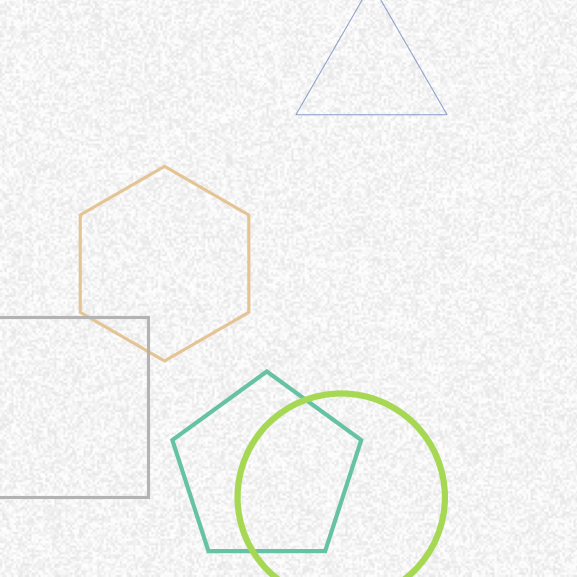[{"shape": "pentagon", "thickness": 2, "radius": 0.86, "center": [0.462, 0.184]}, {"shape": "triangle", "thickness": 0.5, "radius": 0.76, "center": [0.643, 0.876]}, {"shape": "circle", "thickness": 3, "radius": 0.9, "center": [0.591, 0.138]}, {"shape": "hexagon", "thickness": 1.5, "radius": 0.84, "center": [0.285, 0.543]}, {"shape": "square", "thickness": 1.5, "radius": 0.78, "center": [0.1, 0.295]}]